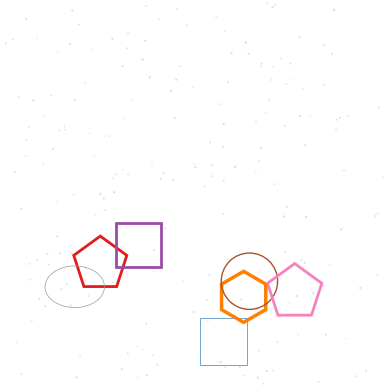[{"shape": "pentagon", "thickness": 2, "radius": 0.36, "center": [0.261, 0.314]}, {"shape": "square", "thickness": 0.5, "radius": 0.3, "center": [0.58, 0.114]}, {"shape": "square", "thickness": 2, "radius": 0.29, "center": [0.36, 0.363]}, {"shape": "hexagon", "thickness": 2.5, "radius": 0.33, "center": [0.633, 0.229]}, {"shape": "circle", "thickness": 1, "radius": 0.37, "center": [0.648, 0.27]}, {"shape": "pentagon", "thickness": 2, "radius": 0.37, "center": [0.765, 0.241]}, {"shape": "oval", "thickness": 0.5, "radius": 0.39, "center": [0.194, 0.255]}]